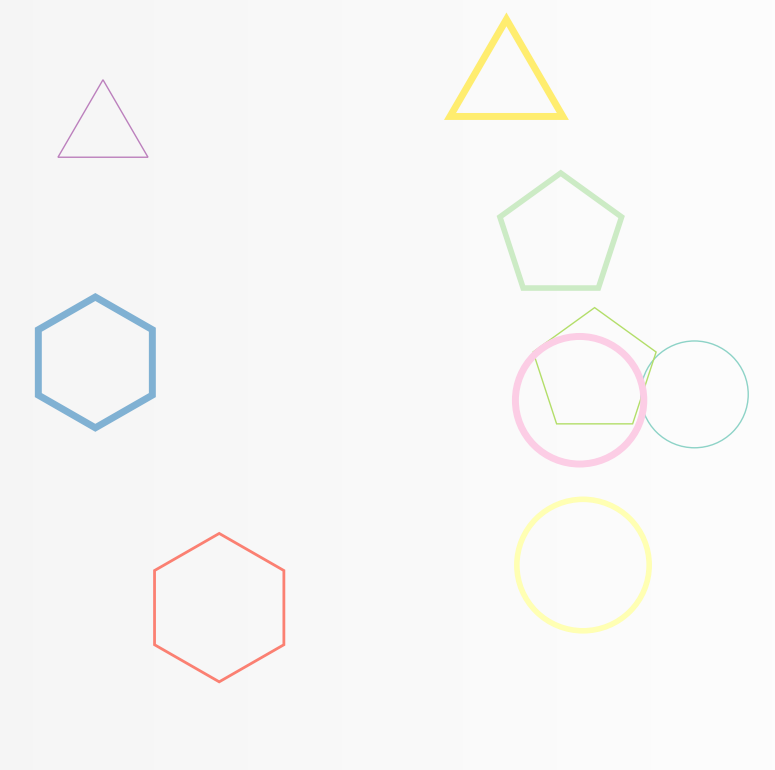[{"shape": "circle", "thickness": 0.5, "radius": 0.35, "center": [0.896, 0.488]}, {"shape": "circle", "thickness": 2, "radius": 0.43, "center": [0.752, 0.266]}, {"shape": "hexagon", "thickness": 1, "radius": 0.48, "center": [0.283, 0.211]}, {"shape": "hexagon", "thickness": 2.5, "radius": 0.42, "center": [0.123, 0.529]}, {"shape": "pentagon", "thickness": 0.5, "radius": 0.42, "center": [0.767, 0.517]}, {"shape": "circle", "thickness": 2.5, "radius": 0.41, "center": [0.748, 0.48]}, {"shape": "triangle", "thickness": 0.5, "radius": 0.34, "center": [0.133, 0.829]}, {"shape": "pentagon", "thickness": 2, "radius": 0.41, "center": [0.724, 0.693]}, {"shape": "triangle", "thickness": 2.5, "radius": 0.42, "center": [0.653, 0.891]}]